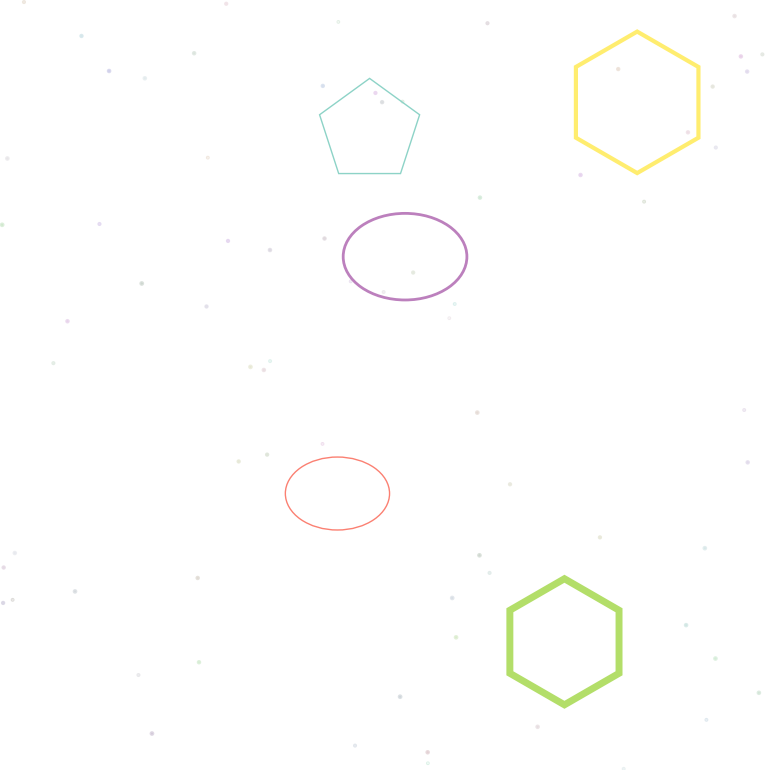[{"shape": "pentagon", "thickness": 0.5, "radius": 0.34, "center": [0.48, 0.83]}, {"shape": "oval", "thickness": 0.5, "radius": 0.34, "center": [0.438, 0.359]}, {"shape": "hexagon", "thickness": 2.5, "radius": 0.41, "center": [0.733, 0.167]}, {"shape": "oval", "thickness": 1, "radius": 0.4, "center": [0.526, 0.667]}, {"shape": "hexagon", "thickness": 1.5, "radius": 0.46, "center": [0.828, 0.867]}]